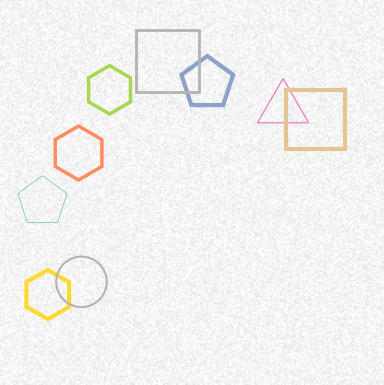[{"shape": "pentagon", "thickness": 0.5, "radius": 0.34, "center": [0.11, 0.477]}, {"shape": "hexagon", "thickness": 2.5, "radius": 0.35, "center": [0.204, 0.603]}, {"shape": "pentagon", "thickness": 3, "radius": 0.35, "center": [0.538, 0.784]}, {"shape": "triangle", "thickness": 1, "radius": 0.38, "center": [0.735, 0.719]}, {"shape": "hexagon", "thickness": 2.5, "radius": 0.31, "center": [0.285, 0.767]}, {"shape": "hexagon", "thickness": 3, "radius": 0.32, "center": [0.124, 0.235]}, {"shape": "square", "thickness": 3, "radius": 0.38, "center": [0.819, 0.69]}, {"shape": "circle", "thickness": 1.5, "radius": 0.33, "center": [0.212, 0.268]}, {"shape": "square", "thickness": 2, "radius": 0.41, "center": [0.436, 0.841]}]